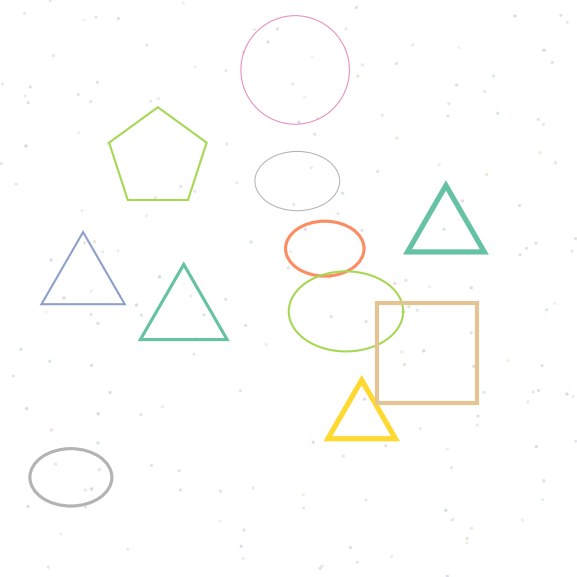[{"shape": "triangle", "thickness": 2.5, "radius": 0.38, "center": [0.772, 0.601]}, {"shape": "triangle", "thickness": 1.5, "radius": 0.43, "center": [0.318, 0.454]}, {"shape": "oval", "thickness": 1.5, "radius": 0.34, "center": [0.562, 0.569]}, {"shape": "triangle", "thickness": 1, "radius": 0.42, "center": [0.144, 0.514]}, {"shape": "circle", "thickness": 0.5, "radius": 0.47, "center": [0.511, 0.878]}, {"shape": "pentagon", "thickness": 1, "radius": 0.44, "center": [0.273, 0.725]}, {"shape": "oval", "thickness": 1, "radius": 0.5, "center": [0.599, 0.46]}, {"shape": "triangle", "thickness": 2.5, "radius": 0.34, "center": [0.626, 0.273]}, {"shape": "square", "thickness": 2, "radius": 0.43, "center": [0.74, 0.388]}, {"shape": "oval", "thickness": 0.5, "radius": 0.37, "center": [0.515, 0.686]}, {"shape": "oval", "thickness": 1.5, "radius": 0.35, "center": [0.123, 0.173]}]